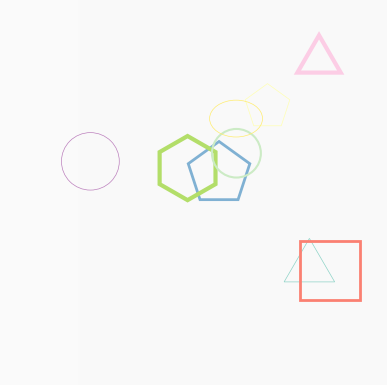[{"shape": "triangle", "thickness": 0.5, "radius": 0.38, "center": [0.798, 0.305]}, {"shape": "pentagon", "thickness": 0.5, "radius": 0.3, "center": [0.69, 0.722]}, {"shape": "square", "thickness": 2, "radius": 0.38, "center": [0.852, 0.297]}, {"shape": "pentagon", "thickness": 2, "radius": 0.42, "center": [0.565, 0.549]}, {"shape": "hexagon", "thickness": 3, "radius": 0.42, "center": [0.484, 0.563]}, {"shape": "triangle", "thickness": 3, "radius": 0.32, "center": [0.823, 0.844]}, {"shape": "circle", "thickness": 0.5, "radius": 0.37, "center": [0.233, 0.581]}, {"shape": "circle", "thickness": 1.5, "radius": 0.32, "center": [0.61, 0.602]}, {"shape": "oval", "thickness": 0.5, "radius": 0.34, "center": [0.609, 0.692]}]